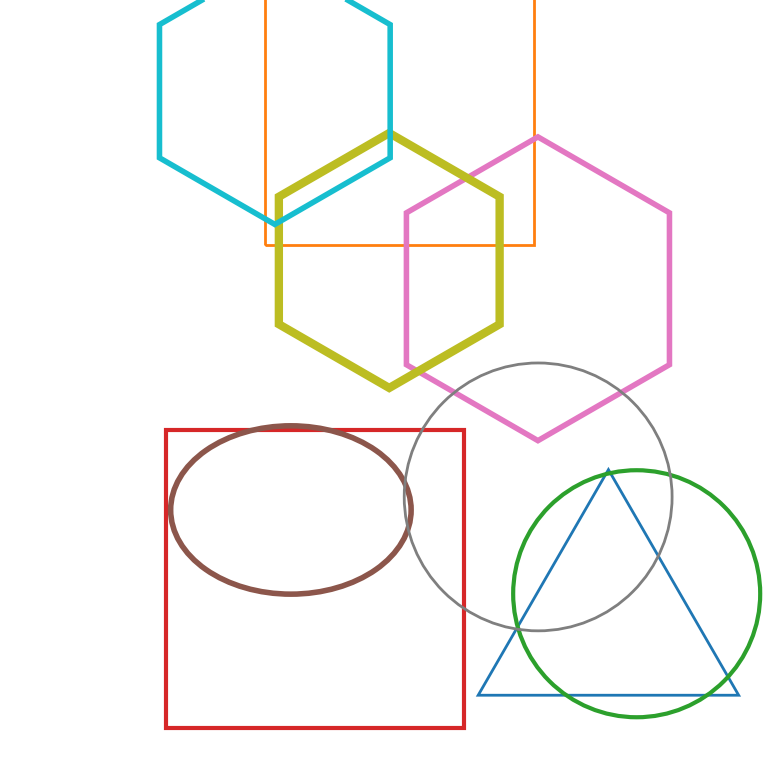[{"shape": "triangle", "thickness": 1, "radius": 0.98, "center": [0.79, 0.195]}, {"shape": "square", "thickness": 1, "radius": 0.87, "center": [0.519, 0.856]}, {"shape": "circle", "thickness": 1.5, "radius": 0.8, "center": [0.827, 0.229]}, {"shape": "square", "thickness": 1.5, "radius": 0.97, "center": [0.409, 0.248]}, {"shape": "oval", "thickness": 2, "radius": 0.78, "center": [0.378, 0.338]}, {"shape": "hexagon", "thickness": 2, "radius": 0.99, "center": [0.699, 0.625]}, {"shape": "circle", "thickness": 1, "radius": 0.87, "center": [0.699, 0.355]}, {"shape": "hexagon", "thickness": 3, "radius": 0.83, "center": [0.506, 0.662]}, {"shape": "hexagon", "thickness": 2, "radius": 0.86, "center": [0.357, 0.882]}]